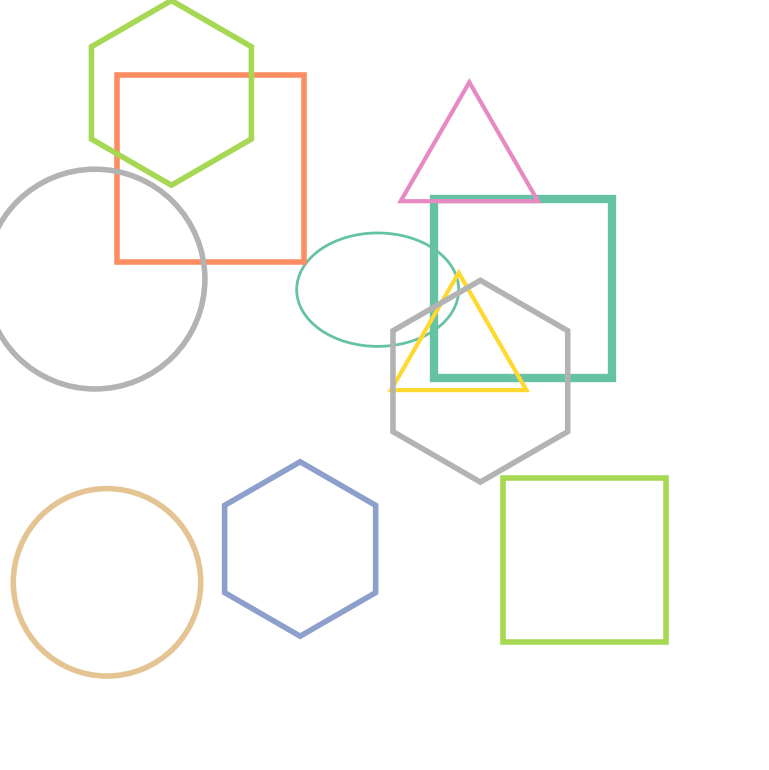[{"shape": "square", "thickness": 3, "radius": 0.58, "center": [0.679, 0.625]}, {"shape": "oval", "thickness": 1, "radius": 0.53, "center": [0.491, 0.624]}, {"shape": "square", "thickness": 2, "radius": 0.61, "center": [0.274, 0.781]}, {"shape": "hexagon", "thickness": 2, "radius": 0.57, "center": [0.39, 0.287]}, {"shape": "triangle", "thickness": 1.5, "radius": 0.51, "center": [0.61, 0.79]}, {"shape": "square", "thickness": 2, "radius": 0.53, "center": [0.759, 0.273]}, {"shape": "hexagon", "thickness": 2, "radius": 0.6, "center": [0.223, 0.879]}, {"shape": "triangle", "thickness": 1.5, "radius": 0.51, "center": [0.596, 0.544]}, {"shape": "circle", "thickness": 2, "radius": 0.61, "center": [0.139, 0.244]}, {"shape": "hexagon", "thickness": 2, "radius": 0.66, "center": [0.624, 0.505]}, {"shape": "circle", "thickness": 2, "radius": 0.71, "center": [0.123, 0.638]}]